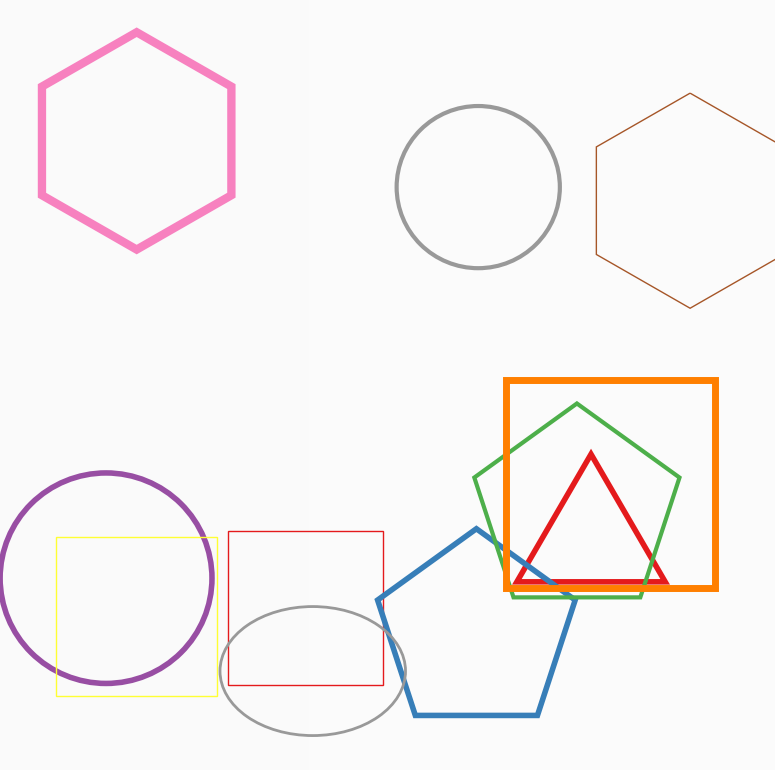[{"shape": "square", "thickness": 0.5, "radius": 0.5, "center": [0.394, 0.21]}, {"shape": "triangle", "thickness": 2, "radius": 0.55, "center": [0.763, 0.3]}, {"shape": "pentagon", "thickness": 2, "radius": 0.67, "center": [0.615, 0.179]}, {"shape": "pentagon", "thickness": 1.5, "radius": 0.7, "center": [0.744, 0.337]}, {"shape": "circle", "thickness": 2, "radius": 0.68, "center": [0.137, 0.249]}, {"shape": "square", "thickness": 2.5, "radius": 0.68, "center": [0.788, 0.372]}, {"shape": "square", "thickness": 0.5, "radius": 0.52, "center": [0.176, 0.2]}, {"shape": "hexagon", "thickness": 0.5, "radius": 0.7, "center": [0.89, 0.739]}, {"shape": "hexagon", "thickness": 3, "radius": 0.71, "center": [0.176, 0.817]}, {"shape": "circle", "thickness": 1.5, "radius": 0.53, "center": [0.617, 0.757]}, {"shape": "oval", "thickness": 1, "radius": 0.6, "center": [0.404, 0.128]}]